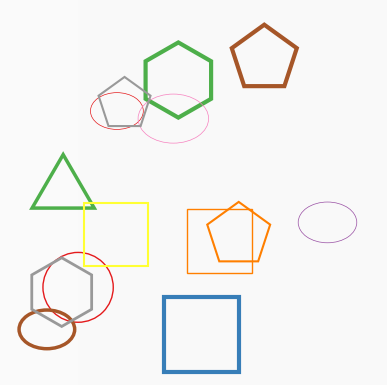[{"shape": "oval", "thickness": 0.5, "radius": 0.34, "center": [0.302, 0.712]}, {"shape": "circle", "thickness": 1, "radius": 0.45, "center": [0.202, 0.254]}, {"shape": "square", "thickness": 3, "radius": 0.49, "center": [0.519, 0.131]}, {"shape": "hexagon", "thickness": 3, "radius": 0.49, "center": [0.46, 0.792]}, {"shape": "triangle", "thickness": 2.5, "radius": 0.46, "center": [0.163, 0.506]}, {"shape": "oval", "thickness": 0.5, "radius": 0.38, "center": [0.845, 0.422]}, {"shape": "pentagon", "thickness": 1.5, "radius": 0.43, "center": [0.616, 0.39]}, {"shape": "square", "thickness": 1, "radius": 0.41, "center": [0.566, 0.374]}, {"shape": "square", "thickness": 1.5, "radius": 0.41, "center": [0.299, 0.391]}, {"shape": "pentagon", "thickness": 3, "radius": 0.44, "center": [0.682, 0.848]}, {"shape": "oval", "thickness": 2.5, "radius": 0.36, "center": [0.121, 0.144]}, {"shape": "oval", "thickness": 0.5, "radius": 0.46, "center": [0.447, 0.692]}, {"shape": "hexagon", "thickness": 2, "radius": 0.45, "center": [0.159, 0.241]}, {"shape": "pentagon", "thickness": 1.5, "radius": 0.35, "center": [0.321, 0.73]}]